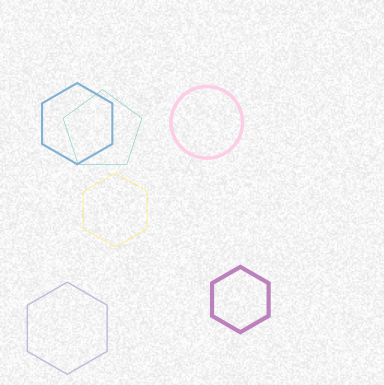[{"shape": "pentagon", "thickness": 0.5, "radius": 0.54, "center": [0.266, 0.66]}, {"shape": "hexagon", "thickness": 1, "radius": 0.6, "center": [0.175, 0.147]}, {"shape": "hexagon", "thickness": 1.5, "radius": 0.53, "center": [0.201, 0.679]}, {"shape": "circle", "thickness": 2.5, "radius": 0.46, "center": [0.537, 0.682]}, {"shape": "hexagon", "thickness": 3, "radius": 0.42, "center": [0.624, 0.222]}, {"shape": "hexagon", "thickness": 0.5, "radius": 0.48, "center": [0.299, 0.454]}]